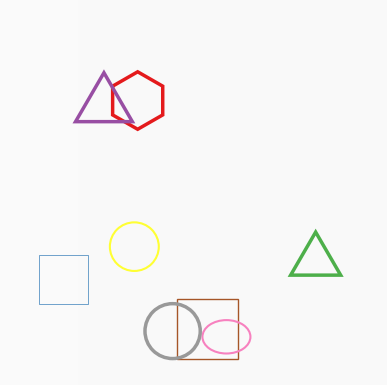[{"shape": "hexagon", "thickness": 2.5, "radius": 0.37, "center": [0.355, 0.739]}, {"shape": "square", "thickness": 0.5, "radius": 0.32, "center": [0.164, 0.275]}, {"shape": "triangle", "thickness": 2.5, "radius": 0.37, "center": [0.815, 0.323]}, {"shape": "triangle", "thickness": 2.5, "radius": 0.42, "center": [0.268, 0.726]}, {"shape": "circle", "thickness": 1.5, "radius": 0.32, "center": [0.347, 0.359]}, {"shape": "square", "thickness": 1, "radius": 0.39, "center": [0.536, 0.145]}, {"shape": "oval", "thickness": 1.5, "radius": 0.31, "center": [0.584, 0.125]}, {"shape": "circle", "thickness": 2.5, "radius": 0.36, "center": [0.445, 0.14]}]